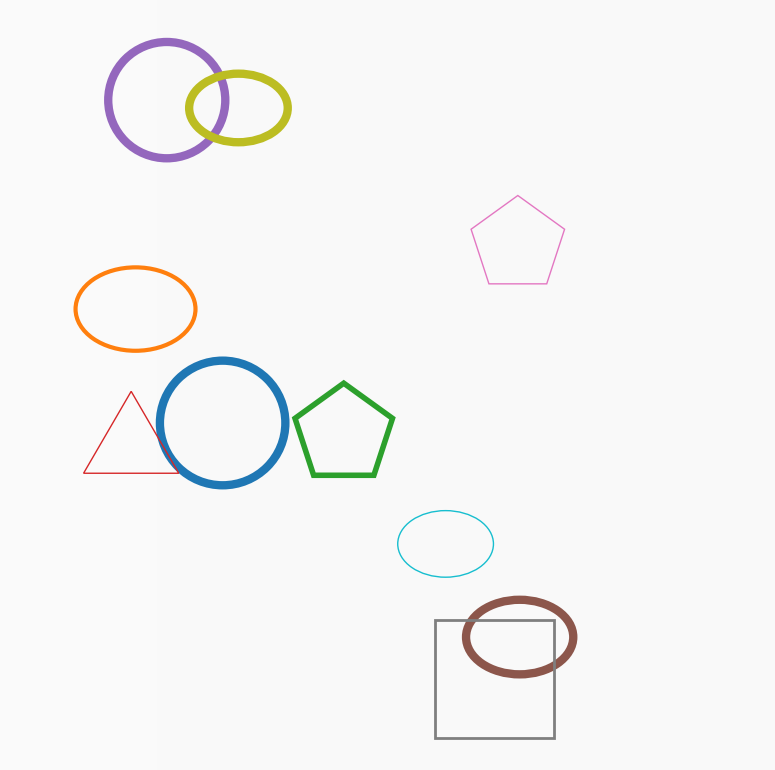[{"shape": "circle", "thickness": 3, "radius": 0.4, "center": [0.287, 0.451]}, {"shape": "oval", "thickness": 1.5, "radius": 0.39, "center": [0.175, 0.599]}, {"shape": "pentagon", "thickness": 2, "radius": 0.33, "center": [0.444, 0.436]}, {"shape": "triangle", "thickness": 0.5, "radius": 0.35, "center": [0.169, 0.421]}, {"shape": "circle", "thickness": 3, "radius": 0.38, "center": [0.215, 0.87]}, {"shape": "oval", "thickness": 3, "radius": 0.35, "center": [0.671, 0.173]}, {"shape": "pentagon", "thickness": 0.5, "radius": 0.32, "center": [0.668, 0.683]}, {"shape": "square", "thickness": 1, "radius": 0.38, "center": [0.638, 0.118]}, {"shape": "oval", "thickness": 3, "radius": 0.32, "center": [0.308, 0.86]}, {"shape": "oval", "thickness": 0.5, "radius": 0.31, "center": [0.575, 0.294]}]